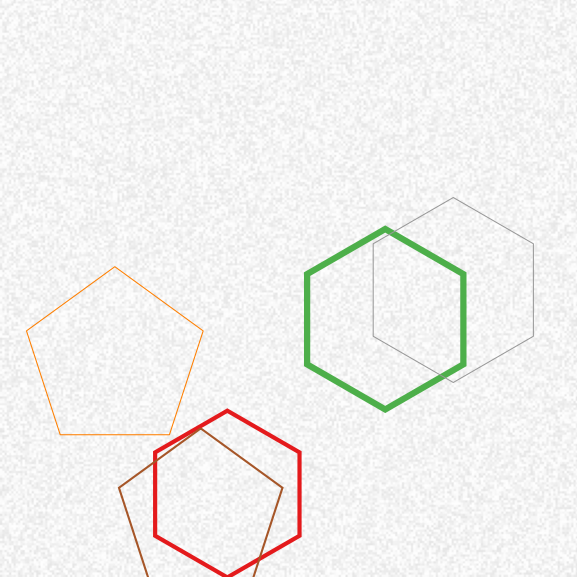[{"shape": "hexagon", "thickness": 2, "radius": 0.72, "center": [0.394, 0.144]}, {"shape": "hexagon", "thickness": 3, "radius": 0.78, "center": [0.667, 0.446]}, {"shape": "pentagon", "thickness": 0.5, "radius": 0.8, "center": [0.199, 0.376]}, {"shape": "pentagon", "thickness": 1, "radius": 0.74, "center": [0.348, 0.108]}, {"shape": "hexagon", "thickness": 0.5, "radius": 0.8, "center": [0.785, 0.497]}]